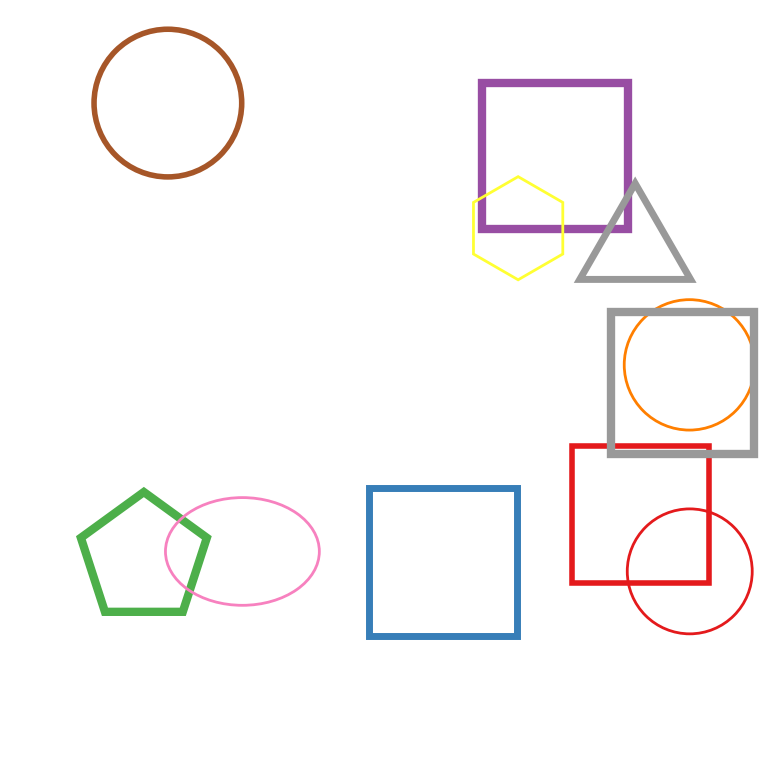[{"shape": "square", "thickness": 2, "radius": 0.44, "center": [0.832, 0.332]}, {"shape": "circle", "thickness": 1, "radius": 0.41, "center": [0.896, 0.258]}, {"shape": "square", "thickness": 2.5, "radius": 0.48, "center": [0.575, 0.271]}, {"shape": "pentagon", "thickness": 3, "radius": 0.43, "center": [0.187, 0.275]}, {"shape": "square", "thickness": 3, "radius": 0.47, "center": [0.721, 0.798]}, {"shape": "circle", "thickness": 1, "radius": 0.42, "center": [0.895, 0.526]}, {"shape": "hexagon", "thickness": 1, "radius": 0.33, "center": [0.673, 0.704]}, {"shape": "circle", "thickness": 2, "radius": 0.48, "center": [0.218, 0.866]}, {"shape": "oval", "thickness": 1, "radius": 0.5, "center": [0.315, 0.284]}, {"shape": "square", "thickness": 3, "radius": 0.46, "center": [0.886, 0.503]}, {"shape": "triangle", "thickness": 2.5, "radius": 0.42, "center": [0.825, 0.679]}]